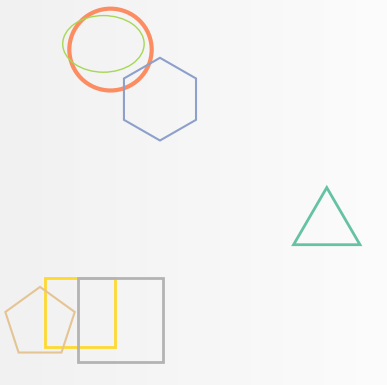[{"shape": "triangle", "thickness": 2, "radius": 0.49, "center": [0.843, 0.414]}, {"shape": "circle", "thickness": 3, "radius": 0.53, "center": [0.285, 0.871]}, {"shape": "hexagon", "thickness": 1.5, "radius": 0.54, "center": [0.413, 0.742]}, {"shape": "oval", "thickness": 1, "radius": 0.53, "center": [0.267, 0.886]}, {"shape": "square", "thickness": 2, "radius": 0.45, "center": [0.207, 0.189]}, {"shape": "pentagon", "thickness": 1.5, "radius": 0.47, "center": [0.103, 0.161]}, {"shape": "square", "thickness": 2, "radius": 0.54, "center": [0.311, 0.17]}]